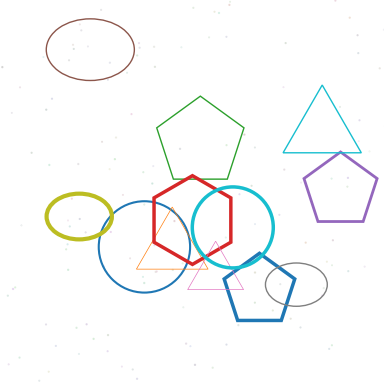[{"shape": "circle", "thickness": 1.5, "radius": 0.59, "center": [0.375, 0.359]}, {"shape": "pentagon", "thickness": 2.5, "radius": 0.48, "center": [0.674, 0.246]}, {"shape": "triangle", "thickness": 0.5, "radius": 0.54, "center": [0.447, 0.355]}, {"shape": "pentagon", "thickness": 1, "radius": 0.6, "center": [0.52, 0.631]}, {"shape": "hexagon", "thickness": 2.5, "radius": 0.58, "center": [0.5, 0.428]}, {"shape": "pentagon", "thickness": 2, "radius": 0.5, "center": [0.885, 0.505]}, {"shape": "oval", "thickness": 1, "radius": 0.57, "center": [0.235, 0.871]}, {"shape": "triangle", "thickness": 0.5, "radius": 0.42, "center": [0.56, 0.29]}, {"shape": "oval", "thickness": 1, "radius": 0.4, "center": [0.77, 0.261]}, {"shape": "oval", "thickness": 3, "radius": 0.42, "center": [0.206, 0.438]}, {"shape": "circle", "thickness": 2.5, "radius": 0.53, "center": [0.605, 0.409]}, {"shape": "triangle", "thickness": 1, "radius": 0.59, "center": [0.837, 0.662]}]